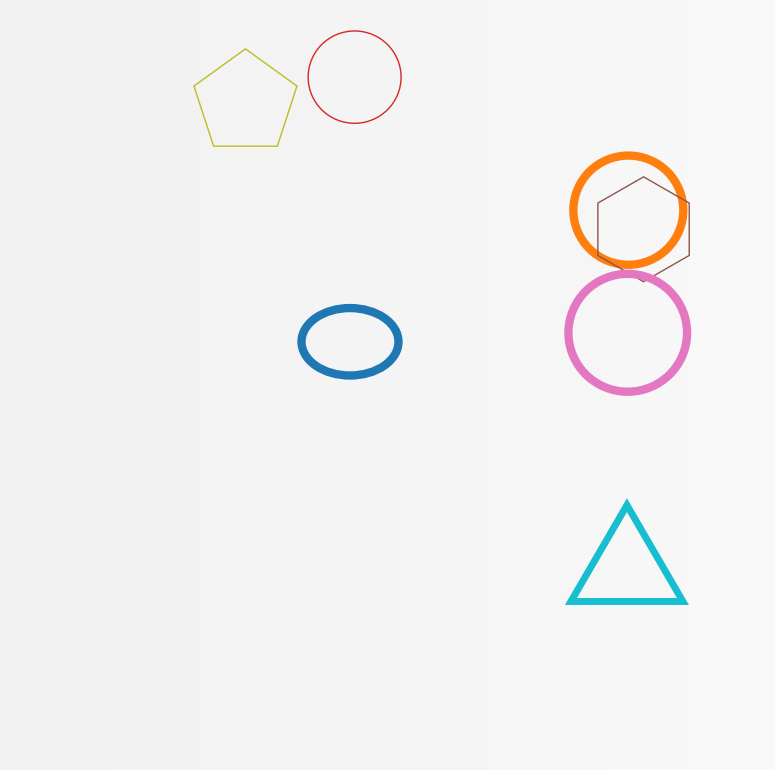[{"shape": "oval", "thickness": 3, "radius": 0.31, "center": [0.452, 0.556]}, {"shape": "circle", "thickness": 3, "radius": 0.35, "center": [0.811, 0.727]}, {"shape": "circle", "thickness": 0.5, "radius": 0.3, "center": [0.458, 0.9]}, {"shape": "hexagon", "thickness": 0.5, "radius": 0.34, "center": [0.83, 0.702]}, {"shape": "circle", "thickness": 3, "radius": 0.38, "center": [0.81, 0.568]}, {"shape": "pentagon", "thickness": 0.5, "radius": 0.35, "center": [0.317, 0.867]}, {"shape": "triangle", "thickness": 2.5, "radius": 0.42, "center": [0.809, 0.261]}]